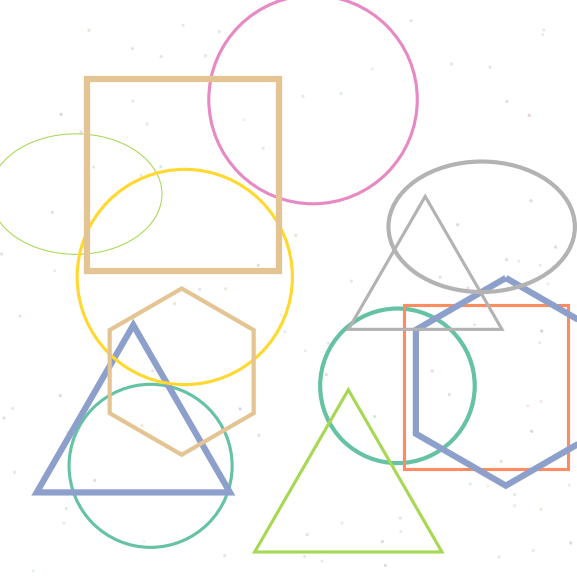[{"shape": "circle", "thickness": 2, "radius": 0.67, "center": [0.688, 0.331]}, {"shape": "circle", "thickness": 1.5, "radius": 0.71, "center": [0.261, 0.192]}, {"shape": "square", "thickness": 1.5, "radius": 0.71, "center": [0.842, 0.329]}, {"shape": "triangle", "thickness": 3, "radius": 0.97, "center": [0.231, 0.243]}, {"shape": "hexagon", "thickness": 3, "radius": 0.9, "center": [0.876, 0.338]}, {"shape": "circle", "thickness": 1.5, "radius": 0.9, "center": [0.542, 0.827]}, {"shape": "triangle", "thickness": 1.5, "radius": 0.94, "center": [0.603, 0.137]}, {"shape": "oval", "thickness": 0.5, "radius": 0.74, "center": [0.132, 0.663]}, {"shape": "circle", "thickness": 1.5, "radius": 0.93, "center": [0.32, 0.52]}, {"shape": "square", "thickness": 3, "radius": 0.83, "center": [0.317, 0.696]}, {"shape": "hexagon", "thickness": 2, "radius": 0.72, "center": [0.315, 0.356]}, {"shape": "oval", "thickness": 2, "radius": 0.81, "center": [0.834, 0.606]}, {"shape": "triangle", "thickness": 1.5, "radius": 0.77, "center": [0.736, 0.506]}]